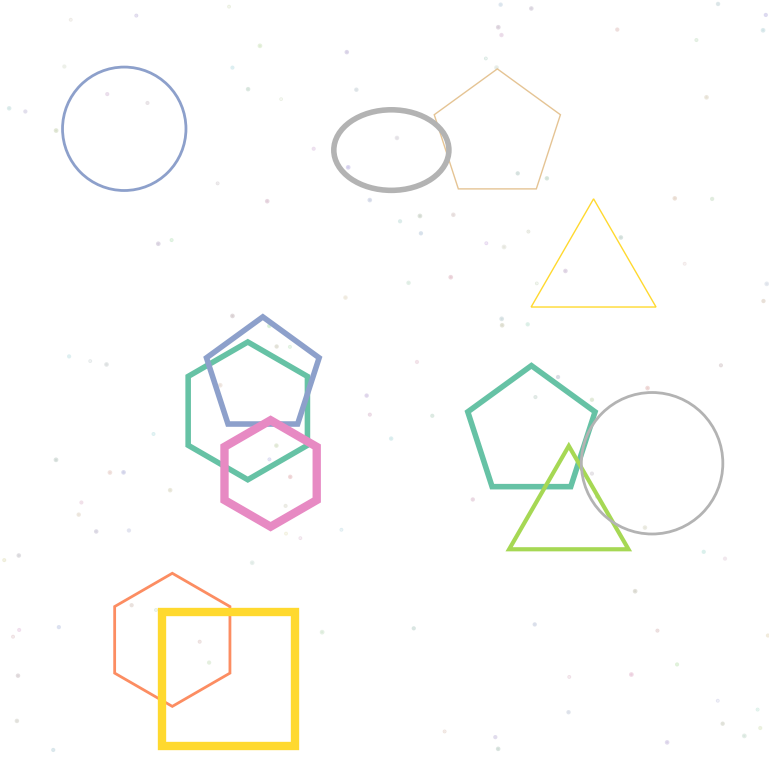[{"shape": "hexagon", "thickness": 2, "radius": 0.45, "center": [0.322, 0.466]}, {"shape": "pentagon", "thickness": 2, "radius": 0.43, "center": [0.69, 0.438]}, {"shape": "hexagon", "thickness": 1, "radius": 0.43, "center": [0.224, 0.169]}, {"shape": "circle", "thickness": 1, "radius": 0.4, "center": [0.161, 0.833]}, {"shape": "pentagon", "thickness": 2, "radius": 0.38, "center": [0.341, 0.512]}, {"shape": "hexagon", "thickness": 3, "radius": 0.35, "center": [0.351, 0.385]}, {"shape": "triangle", "thickness": 1.5, "radius": 0.45, "center": [0.739, 0.331]}, {"shape": "square", "thickness": 3, "radius": 0.43, "center": [0.297, 0.118]}, {"shape": "triangle", "thickness": 0.5, "radius": 0.47, "center": [0.771, 0.648]}, {"shape": "pentagon", "thickness": 0.5, "radius": 0.43, "center": [0.646, 0.824]}, {"shape": "circle", "thickness": 1, "radius": 0.46, "center": [0.847, 0.398]}, {"shape": "oval", "thickness": 2, "radius": 0.37, "center": [0.508, 0.805]}]